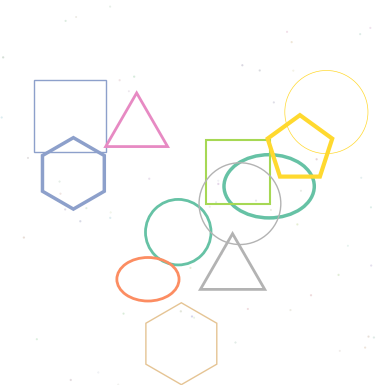[{"shape": "oval", "thickness": 2.5, "radius": 0.59, "center": [0.699, 0.516]}, {"shape": "circle", "thickness": 2, "radius": 0.43, "center": [0.463, 0.397]}, {"shape": "oval", "thickness": 2, "radius": 0.4, "center": [0.384, 0.275]}, {"shape": "hexagon", "thickness": 2.5, "radius": 0.46, "center": [0.191, 0.55]}, {"shape": "square", "thickness": 1, "radius": 0.46, "center": [0.182, 0.699]}, {"shape": "triangle", "thickness": 2, "radius": 0.46, "center": [0.355, 0.666]}, {"shape": "square", "thickness": 1.5, "radius": 0.42, "center": [0.618, 0.553]}, {"shape": "circle", "thickness": 0.5, "radius": 0.54, "center": [0.848, 0.709]}, {"shape": "pentagon", "thickness": 3, "radius": 0.44, "center": [0.779, 0.613]}, {"shape": "hexagon", "thickness": 1, "radius": 0.53, "center": [0.471, 0.107]}, {"shape": "circle", "thickness": 1, "radius": 0.53, "center": [0.623, 0.471]}, {"shape": "triangle", "thickness": 2, "radius": 0.48, "center": [0.604, 0.297]}]